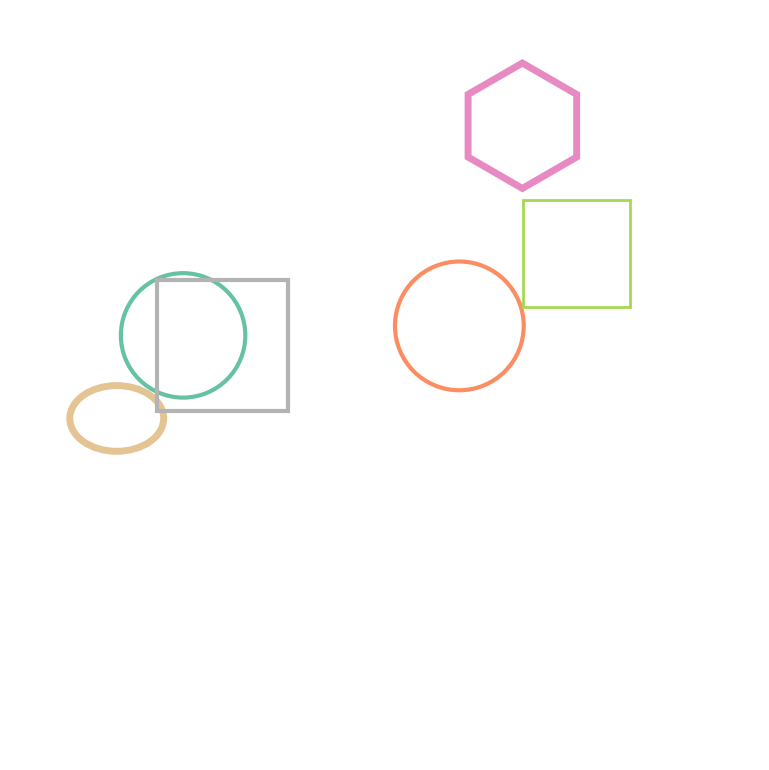[{"shape": "circle", "thickness": 1.5, "radius": 0.4, "center": [0.238, 0.564]}, {"shape": "circle", "thickness": 1.5, "radius": 0.42, "center": [0.597, 0.577]}, {"shape": "hexagon", "thickness": 2.5, "radius": 0.41, "center": [0.678, 0.837]}, {"shape": "square", "thickness": 1, "radius": 0.35, "center": [0.748, 0.671]}, {"shape": "oval", "thickness": 2.5, "radius": 0.3, "center": [0.152, 0.457]}, {"shape": "square", "thickness": 1.5, "radius": 0.43, "center": [0.289, 0.551]}]